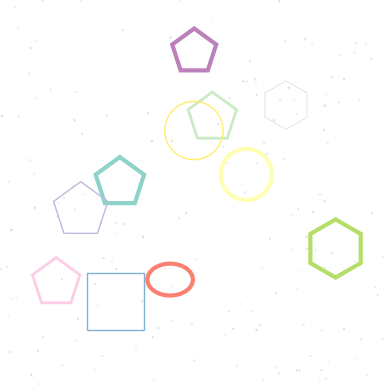[{"shape": "pentagon", "thickness": 3, "radius": 0.33, "center": [0.311, 0.526]}, {"shape": "circle", "thickness": 3, "radius": 0.33, "center": [0.64, 0.547]}, {"shape": "pentagon", "thickness": 1, "radius": 0.37, "center": [0.21, 0.454]}, {"shape": "oval", "thickness": 3, "radius": 0.3, "center": [0.442, 0.274]}, {"shape": "square", "thickness": 1, "radius": 0.37, "center": [0.299, 0.218]}, {"shape": "hexagon", "thickness": 3, "radius": 0.38, "center": [0.872, 0.355]}, {"shape": "pentagon", "thickness": 2, "radius": 0.32, "center": [0.146, 0.266]}, {"shape": "hexagon", "thickness": 0.5, "radius": 0.32, "center": [0.743, 0.727]}, {"shape": "pentagon", "thickness": 3, "radius": 0.3, "center": [0.504, 0.866]}, {"shape": "pentagon", "thickness": 2, "radius": 0.33, "center": [0.551, 0.695]}, {"shape": "circle", "thickness": 1, "radius": 0.38, "center": [0.504, 0.661]}]